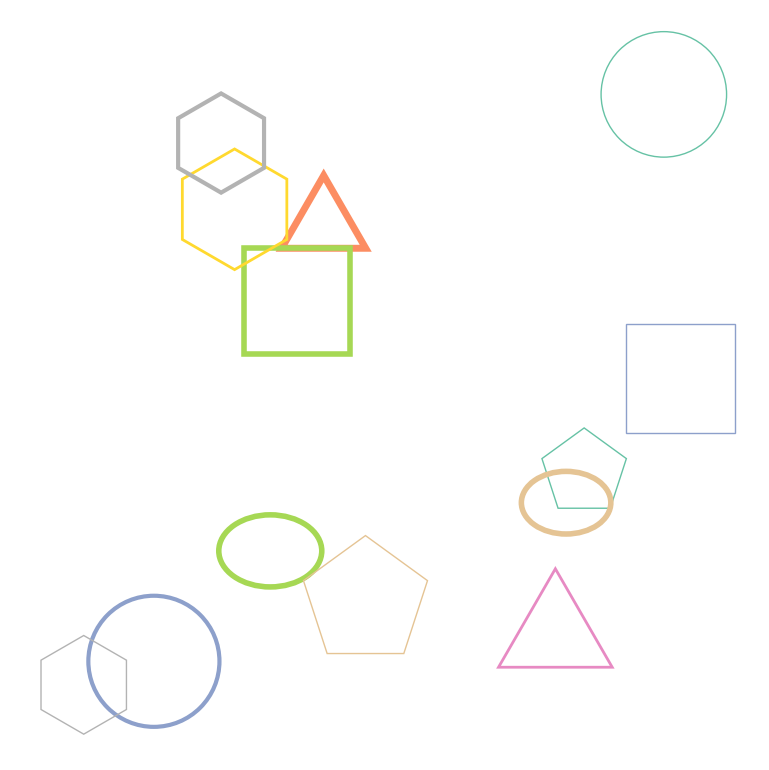[{"shape": "circle", "thickness": 0.5, "radius": 0.41, "center": [0.862, 0.877]}, {"shape": "pentagon", "thickness": 0.5, "radius": 0.29, "center": [0.759, 0.387]}, {"shape": "triangle", "thickness": 2.5, "radius": 0.32, "center": [0.42, 0.709]}, {"shape": "square", "thickness": 0.5, "radius": 0.35, "center": [0.884, 0.508]}, {"shape": "circle", "thickness": 1.5, "radius": 0.43, "center": [0.2, 0.141]}, {"shape": "triangle", "thickness": 1, "radius": 0.43, "center": [0.721, 0.176]}, {"shape": "oval", "thickness": 2, "radius": 0.33, "center": [0.351, 0.285]}, {"shape": "square", "thickness": 2, "radius": 0.34, "center": [0.386, 0.609]}, {"shape": "hexagon", "thickness": 1, "radius": 0.39, "center": [0.305, 0.728]}, {"shape": "pentagon", "thickness": 0.5, "radius": 0.42, "center": [0.475, 0.22]}, {"shape": "oval", "thickness": 2, "radius": 0.29, "center": [0.735, 0.347]}, {"shape": "hexagon", "thickness": 1.5, "radius": 0.32, "center": [0.287, 0.814]}, {"shape": "hexagon", "thickness": 0.5, "radius": 0.32, "center": [0.109, 0.111]}]